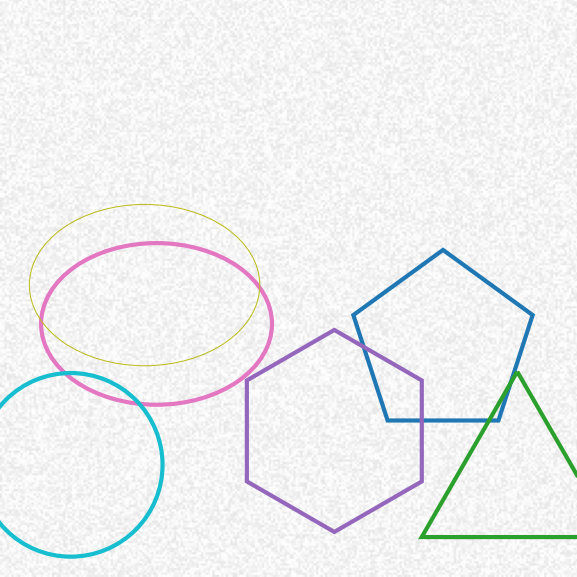[{"shape": "pentagon", "thickness": 2, "radius": 0.82, "center": [0.767, 0.403]}, {"shape": "triangle", "thickness": 2, "radius": 0.95, "center": [0.896, 0.165]}, {"shape": "hexagon", "thickness": 2, "radius": 0.87, "center": [0.579, 0.253]}, {"shape": "oval", "thickness": 2, "radius": 1.0, "center": [0.271, 0.438]}, {"shape": "oval", "thickness": 0.5, "radius": 1.0, "center": [0.25, 0.505]}, {"shape": "circle", "thickness": 2, "radius": 0.8, "center": [0.122, 0.194]}]